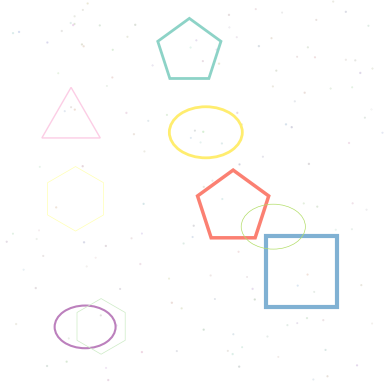[{"shape": "pentagon", "thickness": 2, "radius": 0.43, "center": [0.492, 0.866]}, {"shape": "hexagon", "thickness": 0.5, "radius": 0.42, "center": [0.196, 0.484]}, {"shape": "pentagon", "thickness": 2.5, "radius": 0.49, "center": [0.606, 0.461]}, {"shape": "square", "thickness": 3, "radius": 0.46, "center": [0.783, 0.294]}, {"shape": "oval", "thickness": 0.5, "radius": 0.42, "center": [0.71, 0.411]}, {"shape": "triangle", "thickness": 1, "radius": 0.44, "center": [0.185, 0.685]}, {"shape": "oval", "thickness": 1.5, "radius": 0.4, "center": [0.221, 0.151]}, {"shape": "hexagon", "thickness": 0.5, "radius": 0.36, "center": [0.263, 0.152]}, {"shape": "oval", "thickness": 2, "radius": 0.47, "center": [0.535, 0.656]}]